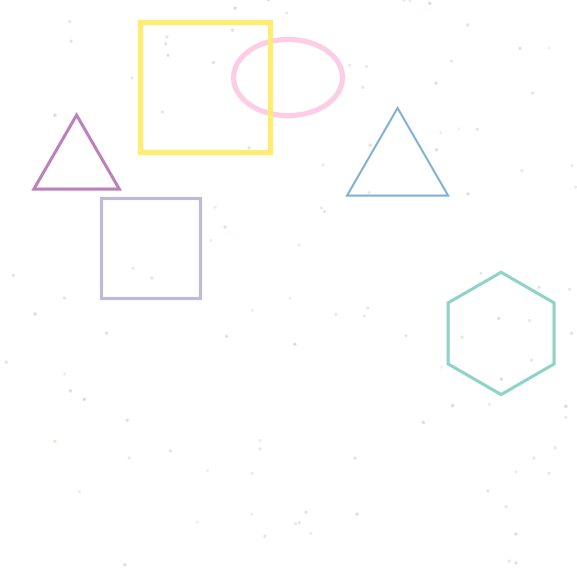[{"shape": "hexagon", "thickness": 1.5, "radius": 0.53, "center": [0.868, 0.422]}, {"shape": "square", "thickness": 1.5, "radius": 0.43, "center": [0.26, 0.57]}, {"shape": "triangle", "thickness": 1, "radius": 0.51, "center": [0.688, 0.711]}, {"shape": "oval", "thickness": 2.5, "radius": 0.47, "center": [0.499, 0.865]}, {"shape": "triangle", "thickness": 1.5, "radius": 0.43, "center": [0.133, 0.714]}, {"shape": "square", "thickness": 2.5, "radius": 0.56, "center": [0.355, 0.848]}]